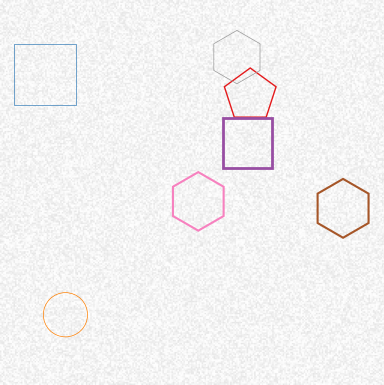[{"shape": "pentagon", "thickness": 1, "radius": 0.35, "center": [0.65, 0.753]}, {"shape": "square", "thickness": 0.5, "radius": 0.4, "center": [0.117, 0.806]}, {"shape": "square", "thickness": 2, "radius": 0.32, "center": [0.643, 0.628]}, {"shape": "circle", "thickness": 0.5, "radius": 0.29, "center": [0.17, 0.182]}, {"shape": "hexagon", "thickness": 1.5, "radius": 0.38, "center": [0.891, 0.459]}, {"shape": "hexagon", "thickness": 1.5, "radius": 0.38, "center": [0.515, 0.477]}, {"shape": "hexagon", "thickness": 0.5, "radius": 0.35, "center": [0.615, 0.852]}]